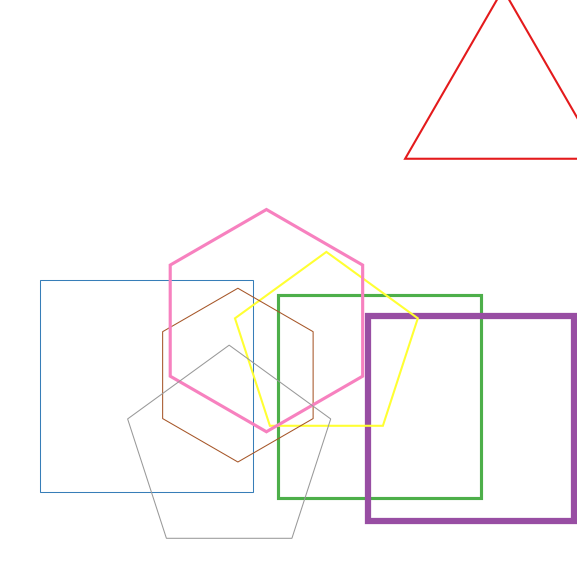[{"shape": "triangle", "thickness": 1, "radius": 0.98, "center": [0.871, 0.822]}, {"shape": "square", "thickness": 0.5, "radius": 0.92, "center": [0.253, 0.331]}, {"shape": "square", "thickness": 1.5, "radius": 0.88, "center": [0.657, 0.313]}, {"shape": "square", "thickness": 3, "radius": 0.89, "center": [0.816, 0.274]}, {"shape": "pentagon", "thickness": 1, "radius": 0.83, "center": [0.565, 0.396]}, {"shape": "hexagon", "thickness": 0.5, "radius": 0.75, "center": [0.412, 0.35]}, {"shape": "hexagon", "thickness": 1.5, "radius": 0.96, "center": [0.461, 0.444]}, {"shape": "pentagon", "thickness": 0.5, "radius": 0.92, "center": [0.397, 0.217]}]